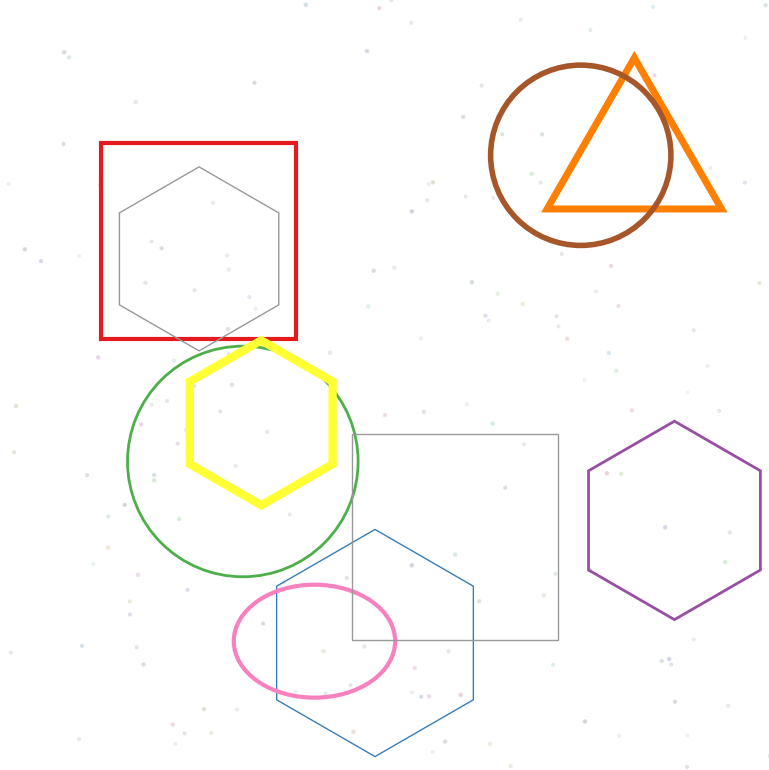[{"shape": "square", "thickness": 1.5, "radius": 0.63, "center": [0.258, 0.687]}, {"shape": "hexagon", "thickness": 0.5, "radius": 0.74, "center": [0.487, 0.165]}, {"shape": "circle", "thickness": 1, "radius": 0.75, "center": [0.315, 0.401]}, {"shape": "hexagon", "thickness": 1, "radius": 0.64, "center": [0.876, 0.324]}, {"shape": "triangle", "thickness": 2.5, "radius": 0.65, "center": [0.824, 0.794]}, {"shape": "hexagon", "thickness": 3, "radius": 0.54, "center": [0.339, 0.451]}, {"shape": "circle", "thickness": 2, "radius": 0.59, "center": [0.754, 0.798]}, {"shape": "oval", "thickness": 1.5, "radius": 0.52, "center": [0.408, 0.167]}, {"shape": "hexagon", "thickness": 0.5, "radius": 0.6, "center": [0.259, 0.664]}, {"shape": "square", "thickness": 0.5, "radius": 0.67, "center": [0.591, 0.302]}]